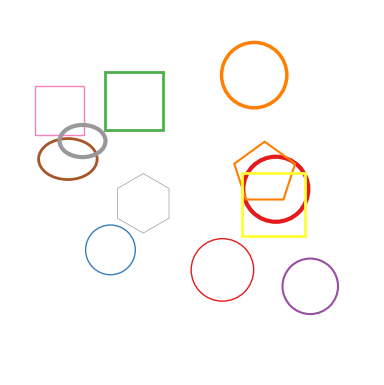[{"shape": "circle", "thickness": 1, "radius": 0.41, "center": [0.578, 0.299]}, {"shape": "circle", "thickness": 3, "radius": 0.42, "center": [0.716, 0.508]}, {"shape": "circle", "thickness": 1, "radius": 0.32, "center": [0.287, 0.351]}, {"shape": "square", "thickness": 2, "radius": 0.38, "center": [0.348, 0.738]}, {"shape": "circle", "thickness": 1.5, "radius": 0.36, "center": [0.806, 0.256]}, {"shape": "pentagon", "thickness": 1.5, "radius": 0.42, "center": [0.688, 0.549]}, {"shape": "circle", "thickness": 2.5, "radius": 0.42, "center": [0.66, 0.805]}, {"shape": "square", "thickness": 2, "radius": 0.41, "center": [0.71, 0.468]}, {"shape": "oval", "thickness": 2, "radius": 0.38, "center": [0.176, 0.587]}, {"shape": "square", "thickness": 1, "radius": 0.32, "center": [0.155, 0.712]}, {"shape": "oval", "thickness": 3, "radius": 0.3, "center": [0.214, 0.634]}, {"shape": "hexagon", "thickness": 0.5, "radius": 0.39, "center": [0.372, 0.472]}]